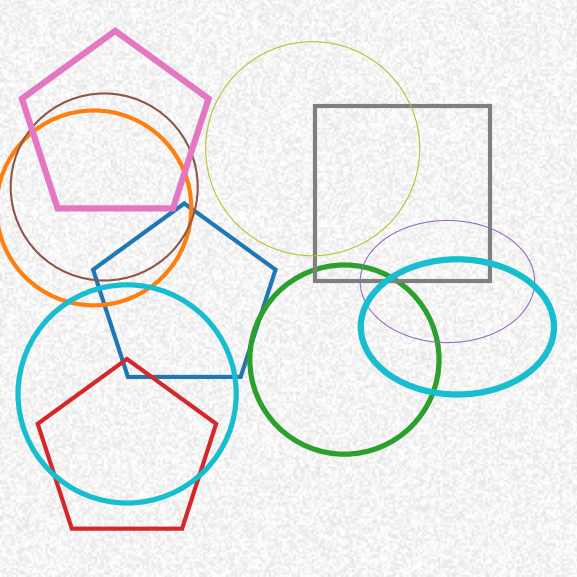[{"shape": "pentagon", "thickness": 2, "radius": 0.83, "center": [0.319, 0.481]}, {"shape": "circle", "thickness": 2, "radius": 0.84, "center": [0.163, 0.639]}, {"shape": "circle", "thickness": 2.5, "radius": 0.82, "center": [0.596, 0.376]}, {"shape": "pentagon", "thickness": 2, "radius": 0.81, "center": [0.22, 0.215]}, {"shape": "oval", "thickness": 0.5, "radius": 0.76, "center": [0.775, 0.512]}, {"shape": "circle", "thickness": 1, "radius": 0.81, "center": [0.18, 0.675]}, {"shape": "pentagon", "thickness": 3, "radius": 0.85, "center": [0.2, 0.776]}, {"shape": "square", "thickness": 2, "radius": 0.76, "center": [0.698, 0.664]}, {"shape": "circle", "thickness": 0.5, "radius": 0.93, "center": [0.541, 0.742]}, {"shape": "circle", "thickness": 2.5, "radius": 0.94, "center": [0.22, 0.317]}, {"shape": "oval", "thickness": 3, "radius": 0.84, "center": [0.792, 0.433]}]